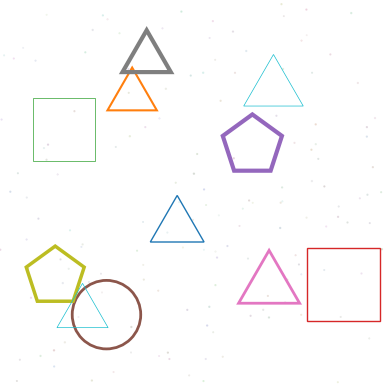[{"shape": "triangle", "thickness": 1, "radius": 0.4, "center": [0.46, 0.412]}, {"shape": "triangle", "thickness": 1.5, "radius": 0.37, "center": [0.343, 0.75]}, {"shape": "square", "thickness": 0.5, "radius": 0.4, "center": [0.167, 0.663]}, {"shape": "square", "thickness": 1, "radius": 0.48, "center": [0.893, 0.262]}, {"shape": "pentagon", "thickness": 3, "radius": 0.4, "center": [0.655, 0.622]}, {"shape": "circle", "thickness": 2, "radius": 0.44, "center": [0.277, 0.183]}, {"shape": "triangle", "thickness": 2, "radius": 0.46, "center": [0.699, 0.258]}, {"shape": "triangle", "thickness": 3, "radius": 0.36, "center": [0.381, 0.849]}, {"shape": "pentagon", "thickness": 2.5, "radius": 0.4, "center": [0.143, 0.282]}, {"shape": "triangle", "thickness": 0.5, "radius": 0.45, "center": [0.71, 0.769]}, {"shape": "triangle", "thickness": 0.5, "radius": 0.38, "center": [0.214, 0.187]}]